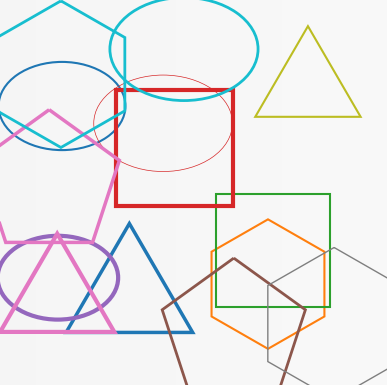[{"shape": "oval", "thickness": 1.5, "radius": 0.82, "center": [0.16, 0.725]}, {"shape": "triangle", "thickness": 2.5, "radius": 0.94, "center": [0.334, 0.231]}, {"shape": "hexagon", "thickness": 1.5, "radius": 0.84, "center": [0.692, 0.262]}, {"shape": "square", "thickness": 1.5, "radius": 0.73, "center": [0.705, 0.349]}, {"shape": "square", "thickness": 3, "radius": 0.75, "center": [0.451, 0.615]}, {"shape": "oval", "thickness": 0.5, "radius": 0.89, "center": [0.421, 0.68]}, {"shape": "oval", "thickness": 3, "radius": 0.78, "center": [0.149, 0.279]}, {"shape": "pentagon", "thickness": 2, "radius": 0.97, "center": [0.603, 0.135]}, {"shape": "pentagon", "thickness": 2.5, "radius": 0.95, "center": [0.127, 0.524]}, {"shape": "triangle", "thickness": 3, "radius": 0.85, "center": [0.148, 0.223]}, {"shape": "hexagon", "thickness": 1, "radius": 0.99, "center": [0.862, 0.16]}, {"shape": "triangle", "thickness": 1.5, "radius": 0.78, "center": [0.795, 0.775]}, {"shape": "hexagon", "thickness": 2, "radius": 0.95, "center": [0.157, 0.807]}, {"shape": "oval", "thickness": 2, "radius": 0.96, "center": [0.475, 0.873]}]